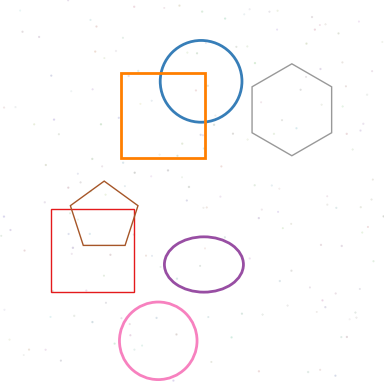[{"shape": "square", "thickness": 1, "radius": 0.54, "center": [0.24, 0.35]}, {"shape": "circle", "thickness": 2, "radius": 0.53, "center": [0.522, 0.789]}, {"shape": "oval", "thickness": 2, "radius": 0.51, "center": [0.53, 0.313]}, {"shape": "square", "thickness": 2, "radius": 0.55, "center": [0.422, 0.7]}, {"shape": "pentagon", "thickness": 1, "radius": 0.46, "center": [0.271, 0.437]}, {"shape": "circle", "thickness": 2, "radius": 0.5, "center": [0.411, 0.115]}, {"shape": "hexagon", "thickness": 1, "radius": 0.6, "center": [0.758, 0.715]}]